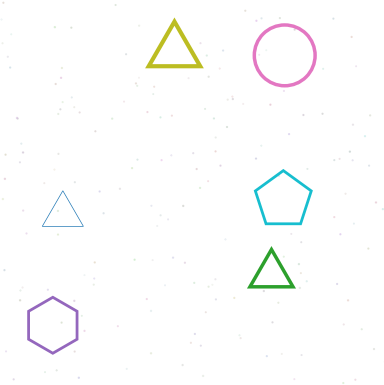[{"shape": "triangle", "thickness": 0.5, "radius": 0.31, "center": [0.163, 0.443]}, {"shape": "triangle", "thickness": 2.5, "radius": 0.32, "center": [0.705, 0.287]}, {"shape": "hexagon", "thickness": 2, "radius": 0.36, "center": [0.137, 0.155]}, {"shape": "circle", "thickness": 2.5, "radius": 0.39, "center": [0.74, 0.856]}, {"shape": "triangle", "thickness": 3, "radius": 0.39, "center": [0.453, 0.867]}, {"shape": "pentagon", "thickness": 2, "radius": 0.38, "center": [0.736, 0.48]}]